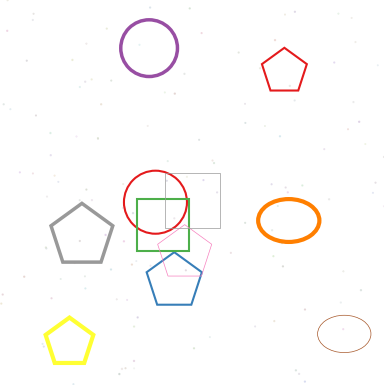[{"shape": "circle", "thickness": 1.5, "radius": 0.41, "center": [0.404, 0.475]}, {"shape": "pentagon", "thickness": 1.5, "radius": 0.31, "center": [0.739, 0.814]}, {"shape": "pentagon", "thickness": 1.5, "radius": 0.38, "center": [0.453, 0.27]}, {"shape": "square", "thickness": 1.5, "radius": 0.34, "center": [0.424, 0.415]}, {"shape": "circle", "thickness": 2.5, "radius": 0.37, "center": [0.387, 0.875]}, {"shape": "oval", "thickness": 3, "radius": 0.4, "center": [0.75, 0.427]}, {"shape": "pentagon", "thickness": 3, "radius": 0.33, "center": [0.18, 0.11]}, {"shape": "oval", "thickness": 0.5, "radius": 0.35, "center": [0.894, 0.133]}, {"shape": "pentagon", "thickness": 0.5, "radius": 0.37, "center": [0.48, 0.343]}, {"shape": "square", "thickness": 0.5, "radius": 0.36, "center": [0.5, 0.48]}, {"shape": "pentagon", "thickness": 2.5, "radius": 0.42, "center": [0.213, 0.387]}]